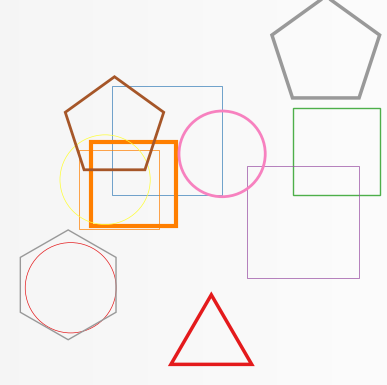[{"shape": "circle", "thickness": 0.5, "radius": 0.59, "center": [0.182, 0.253]}, {"shape": "triangle", "thickness": 2.5, "radius": 0.6, "center": [0.545, 0.114]}, {"shape": "square", "thickness": 0.5, "radius": 0.71, "center": [0.432, 0.636]}, {"shape": "square", "thickness": 1, "radius": 0.56, "center": [0.869, 0.606]}, {"shape": "square", "thickness": 0.5, "radius": 0.73, "center": [0.782, 0.424]}, {"shape": "square", "thickness": 3, "radius": 0.55, "center": [0.345, 0.523]}, {"shape": "square", "thickness": 0.5, "radius": 0.51, "center": [0.307, 0.508]}, {"shape": "circle", "thickness": 0.5, "radius": 0.58, "center": [0.271, 0.533]}, {"shape": "pentagon", "thickness": 2, "radius": 0.67, "center": [0.295, 0.667]}, {"shape": "circle", "thickness": 2, "radius": 0.56, "center": [0.573, 0.6]}, {"shape": "hexagon", "thickness": 1, "radius": 0.71, "center": [0.176, 0.26]}, {"shape": "pentagon", "thickness": 2.5, "radius": 0.73, "center": [0.841, 0.864]}]